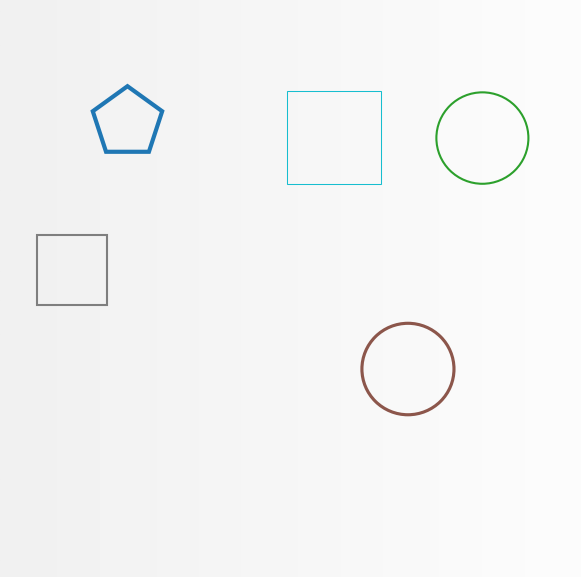[{"shape": "pentagon", "thickness": 2, "radius": 0.31, "center": [0.219, 0.787]}, {"shape": "circle", "thickness": 1, "radius": 0.4, "center": [0.83, 0.76]}, {"shape": "circle", "thickness": 1.5, "radius": 0.4, "center": [0.702, 0.36]}, {"shape": "square", "thickness": 1, "radius": 0.3, "center": [0.124, 0.531]}, {"shape": "square", "thickness": 0.5, "radius": 0.4, "center": [0.575, 0.762]}]